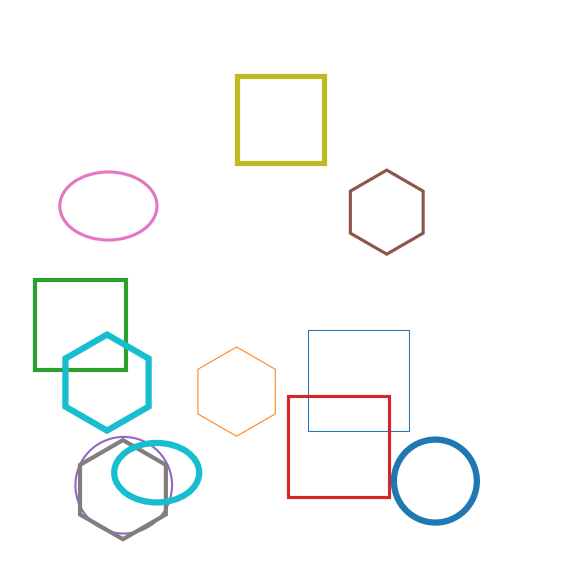[{"shape": "circle", "thickness": 3, "radius": 0.36, "center": [0.754, 0.166]}, {"shape": "square", "thickness": 0.5, "radius": 0.44, "center": [0.62, 0.34]}, {"shape": "hexagon", "thickness": 0.5, "radius": 0.39, "center": [0.41, 0.321]}, {"shape": "square", "thickness": 2, "radius": 0.39, "center": [0.139, 0.436]}, {"shape": "square", "thickness": 1.5, "radius": 0.44, "center": [0.585, 0.225]}, {"shape": "circle", "thickness": 1, "radius": 0.42, "center": [0.214, 0.159]}, {"shape": "hexagon", "thickness": 1.5, "radius": 0.36, "center": [0.67, 0.632]}, {"shape": "oval", "thickness": 1.5, "radius": 0.42, "center": [0.188, 0.642]}, {"shape": "hexagon", "thickness": 2, "radius": 0.43, "center": [0.213, 0.151]}, {"shape": "square", "thickness": 2.5, "radius": 0.37, "center": [0.485, 0.792]}, {"shape": "oval", "thickness": 3, "radius": 0.37, "center": [0.271, 0.181]}, {"shape": "hexagon", "thickness": 3, "radius": 0.42, "center": [0.185, 0.337]}]